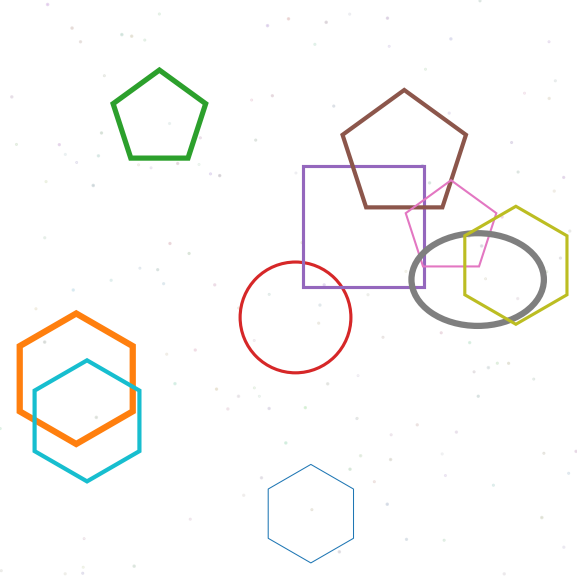[{"shape": "hexagon", "thickness": 0.5, "radius": 0.43, "center": [0.538, 0.11]}, {"shape": "hexagon", "thickness": 3, "radius": 0.56, "center": [0.132, 0.343]}, {"shape": "pentagon", "thickness": 2.5, "radius": 0.42, "center": [0.276, 0.794]}, {"shape": "circle", "thickness": 1.5, "radius": 0.48, "center": [0.512, 0.449]}, {"shape": "square", "thickness": 1.5, "radius": 0.53, "center": [0.63, 0.607]}, {"shape": "pentagon", "thickness": 2, "radius": 0.56, "center": [0.7, 0.731]}, {"shape": "pentagon", "thickness": 1, "radius": 0.41, "center": [0.781, 0.605]}, {"shape": "oval", "thickness": 3, "radius": 0.57, "center": [0.827, 0.515]}, {"shape": "hexagon", "thickness": 1.5, "radius": 0.51, "center": [0.893, 0.54]}, {"shape": "hexagon", "thickness": 2, "radius": 0.52, "center": [0.151, 0.27]}]